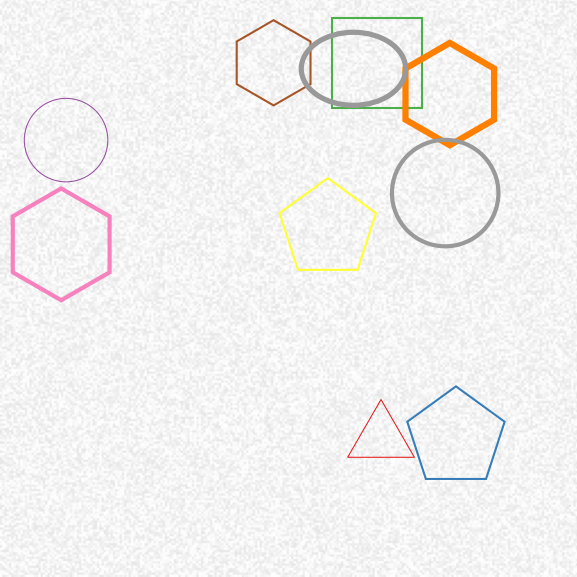[{"shape": "triangle", "thickness": 0.5, "radius": 0.33, "center": [0.66, 0.241]}, {"shape": "pentagon", "thickness": 1, "radius": 0.44, "center": [0.79, 0.241]}, {"shape": "square", "thickness": 1, "radius": 0.39, "center": [0.653, 0.89]}, {"shape": "circle", "thickness": 0.5, "radius": 0.36, "center": [0.114, 0.757]}, {"shape": "hexagon", "thickness": 3, "radius": 0.44, "center": [0.779, 0.836]}, {"shape": "pentagon", "thickness": 1, "radius": 0.44, "center": [0.568, 0.603]}, {"shape": "hexagon", "thickness": 1, "radius": 0.37, "center": [0.474, 0.89]}, {"shape": "hexagon", "thickness": 2, "radius": 0.48, "center": [0.106, 0.576]}, {"shape": "oval", "thickness": 2.5, "radius": 0.45, "center": [0.612, 0.88]}, {"shape": "circle", "thickness": 2, "radius": 0.46, "center": [0.771, 0.665]}]